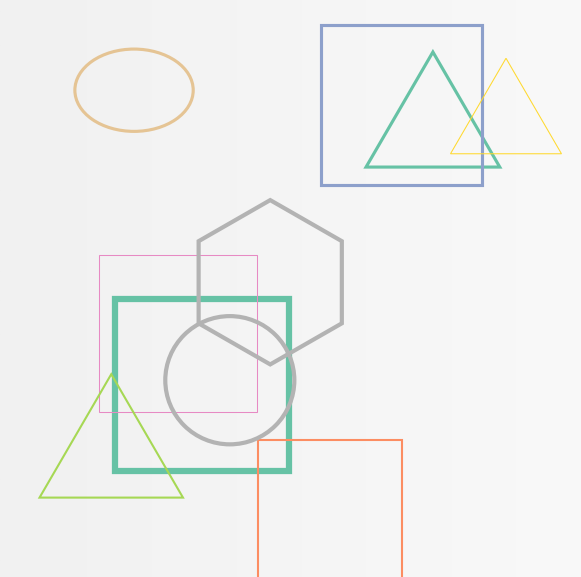[{"shape": "square", "thickness": 3, "radius": 0.75, "center": [0.348, 0.333]}, {"shape": "triangle", "thickness": 1.5, "radius": 0.66, "center": [0.745, 0.776]}, {"shape": "square", "thickness": 1, "radius": 0.62, "center": [0.568, 0.113]}, {"shape": "square", "thickness": 1.5, "radius": 0.69, "center": [0.69, 0.817]}, {"shape": "square", "thickness": 0.5, "radius": 0.68, "center": [0.306, 0.422]}, {"shape": "triangle", "thickness": 1, "radius": 0.71, "center": [0.191, 0.209]}, {"shape": "triangle", "thickness": 0.5, "radius": 0.55, "center": [0.871, 0.788]}, {"shape": "oval", "thickness": 1.5, "radius": 0.51, "center": [0.231, 0.843]}, {"shape": "hexagon", "thickness": 2, "radius": 0.71, "center": [0.465, 0.51]}, {"shape": "circle", "thickness": 2, "radius": 0.56, "center": [0.395, 0.341]}]